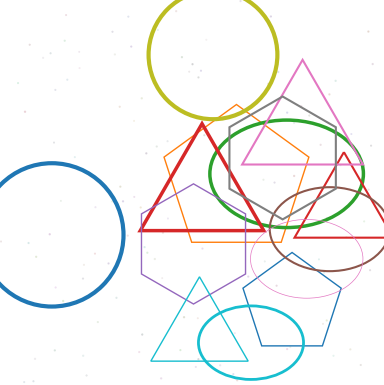[{"shape": "pentagon", "thickness": 1, "radius": 0.67, "center": [0.759, 0.21]}, {"shape": "circle", "thickness": 3, "radius": 0.93, "center": [0.135, 0.39]}, {"shape": "pentagon", "thickness": 1, "radius": 0.99, "center": [0.614, 0.531]}, {"shape": "oval", "thickness": 2.5, "radius": 1.0, "center": [0.745, 0.549]}, {"shape": "triangle", "thickness": 1.5, "radius": 0.74, "center": [0.893, 0.457]}, {"shape": "triangle", "thickness": 2.5, "radius": 0.93, "center": [0.525, 0.494]}, {"shape": "hexagon", "thickness": 1, "radius": 0.78, "center": [0.503, 0.366]}, {"shape": "oval", "thickness": 1.5, "radius": 0.78, "center": [0.856, 0.405]}, {"shape": "oval", "thickness": 0.5, "radius": 0.73, "center": [0.797, 0.328]}, {"shape": "triangle", "thickness": 1.5, "radius": 0.91, "center": [0.786, 0.663]}, {"shape": "hexagon", "thickness": 1.5, "radius": 0.8, "center": [0.734, 0.59]}, {"shape": "circle", "thickness": 3, "radius": 0.84, "center": [0.553, 0.858]}, {"shape": "triangle", "thickness": 1, "radius": 0.73, "center": [0.518, 0.135]}, {"shape": "oval", "thickness": 2, "radius": 0.68, "center": [0.652, 0.11]}]